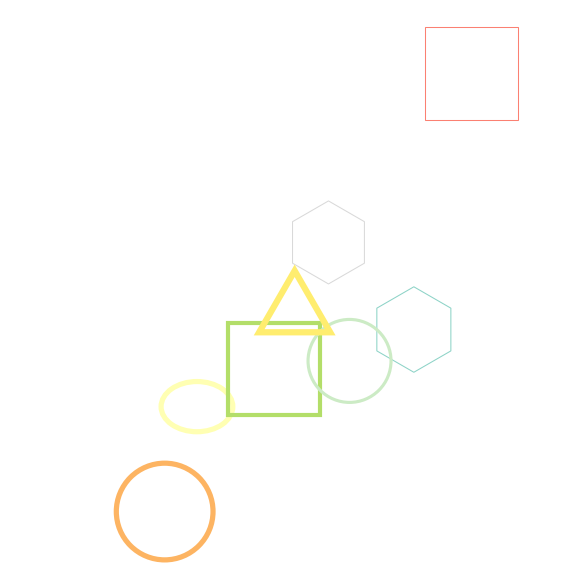[{"shape": "hexagon", "thickness": 0.5, "radius": 0.37, "center": [0.717, 0.429]}, {"shape": "oval", "thickness": 2.5, "radius": 0.31, "center": [0.341, 0.295]}, {"shape": "square", "thickness": 0.5, "radius": 0.4, "center": [0.817, 0.871]}, {"shape": "circle", "thickness": 2.5, "radius": 0.42, "center": [0.285, 0.113]}, {"shape": "square", "thickness": 2, "radius": 0.4, "center": [0.475, 0.36]}, {"shape": "hexagon", "thickness": 0.5, "radius": 0.36, "center": [0.569, 0.579]}, {"shape": "circle", "thickness": 1.5, "radius": 0.36, "center": [0.605, 0.374]}, {"shape": "triangle", "thickness": 3, "radius": 0.36, "center": [0.51, 0.459]}]